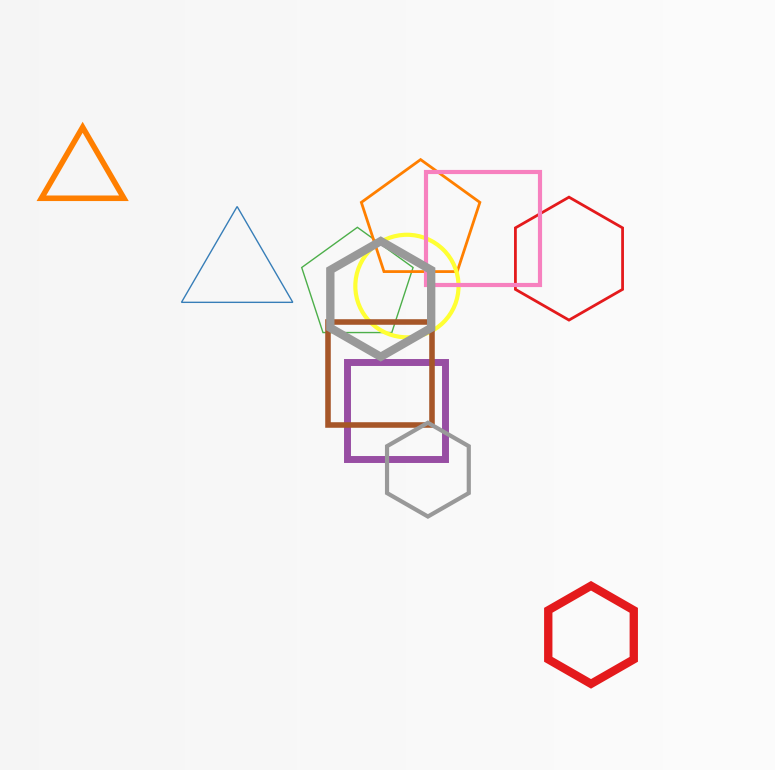[{"shape": "hexagon", "thickness": 1, "radius": 0.4, "center": [0.734, 0.664]}, {"shape": "hexagon", "thickness": 3, "radius": 0.32, "center": [0.763, 0.176]}, {"shape": "triangle", "thickness": 0.5, "radius": 0.41, "center": [0.306, 0.649]}, {"shape": "pentagon", "thickness": 0.5, "radius": 0.38, "center": [0.461, 0.629]}, {"shape": "square", "thickness": 2.5, "radius": 0.32, "center": [0.511, 0.467]}, {"shape": "triangle", "thickness": 2, "radius": 0.31, "center": [0.107, 0.773]}, {"shape": "pentagon", "thickness": 1, "radius": 0.4, "center": [0.543, 0.712]}, {"shape": "circle", "thickness": 1.5, "radius": 0.33, "center": [0.525, 0.629]}, {"shape": "square", "thickness": 2, "radius": 0.33, "center": [0.491, 0.515]}, {"shape": "square", "thickness": 1.5, "radius": 0.37, "center": [0.623, 0.703]}, {"shape": "hexagon", "thickness": 1.5, "radius": 0.3, "center": [0.552, 0.39]}, {"shape": "hexagon", "thickness": 3, "radius": 0.38, "center": [0.491, 0.612]}]